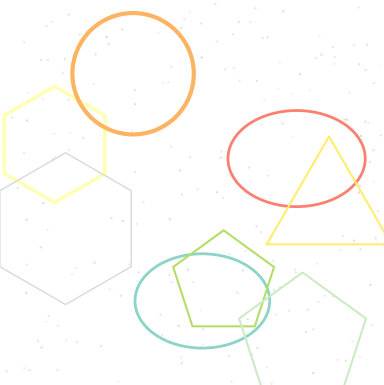[{"shape": "oval", "thickness": 2, "radius": 0.87, "center": [0.526, 0.218]}, {"shape": "hexagon", "thickness": 2.5, "radius": 0.75, "center": [0.142, 0.625]}, {"shape": "oval", "thickness": 2, "radius": 0.89, "center": [0.77, 0.588]}, {"shape": "circle", "thickness": 3, "radius": 0.79, "center": [0.346, 0.808]}, {"shape": "pentagon", "thickness": 1.5, "radius": 0.69, "center": [0.581, 0.264]}, {"shape": "hexagon", "thickness": 1, "radius": 0.99, "center": [0.17, 0.406]}, {"shape": "pentagon", "thickness": 1.5, "radius": 0.87, "center": [0.786, 0.119]}, {"shape": "triangle", "thickness": 1.5, "radius": 0.93, "center": [0.855, 0.459]}]